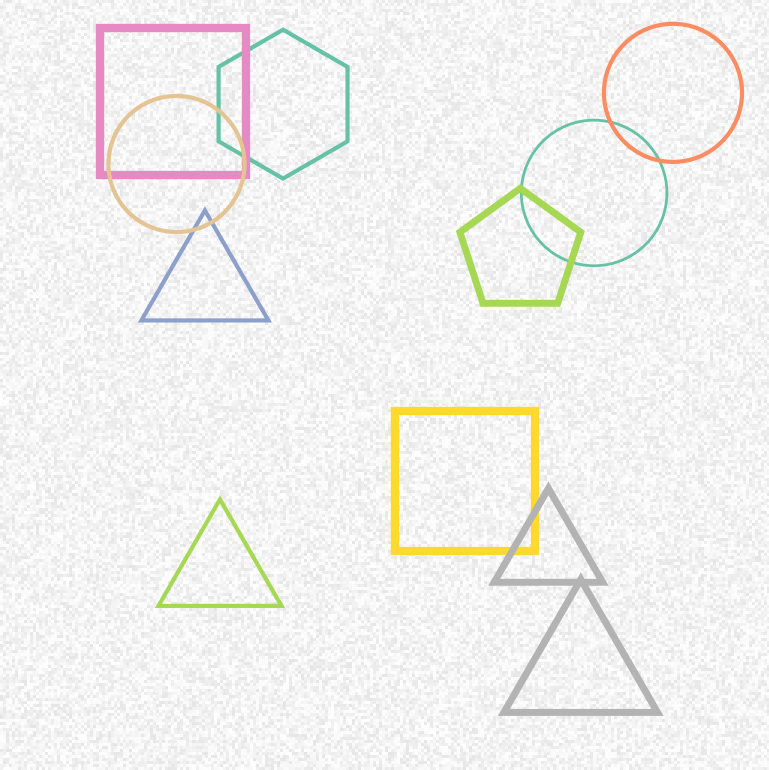[{"shape": "circle", "thickness": 1, "radius": 0.47, "center": [0.772, 0.749]}, {"shape": "hexagon", "thickness": 1.5, "radius": 0.48, "center": [0.368, 0.865]}, {"shape": "circle", "thickness": 1.5, "radius": 0.45, "center": [0.874, 0.879]}, {"shape": "triangle", "thickness": 1.5, "radius": 0.48, "center": [0.266, 0.631]}, {"shape": "square", "thickness": 3, "radius": 0.48, "center": [0.225, 0.868]}, {"shape": "pentagon", "thickness": 2.5, "radius": 0.41, "center": [0.676, 0.673]}, {"shape": "triangle", "thickness": 1.5, "radius": 0.46, "center": [0.286, 0.259]}, {"shape": "square", "thickness": 3, "radius": 0.45, "center": [0.604, 0.375]}, {"shape": "circle", "thickness": 1.5, "radius": 0.44, "center": [0.229, 0.787]}, {"shape": "triangle", "thickness": 2.5, "radius": 0.58, "center": [0.754, 0.132]}, {"shape": "triangle", "thickness": 2.5, "radius": 0.41, "center": [0.712, 0.284]}]